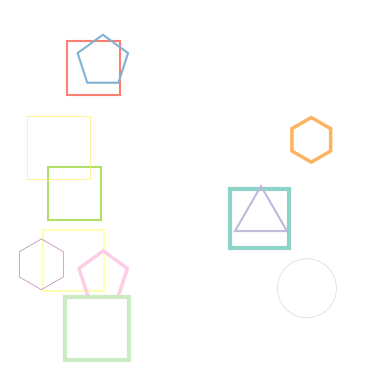[{"shape": "square", "thickness": 3, "radius": 0.38, "center": [0.675, 0.433]}, {"shape": "square", "thickness": 1.5, "radius": 0.4, "center": [0.192, 0.324]}, {"shape": "triangle", "thickness": 1.5, "radius": 0.39, "center": [0.678, 0.439]}, {"shape": "square", "thickness": 1.5, "radius": 0.35, "center": [0.242, 0.824]}, {"shape": "pentagon", "thickness": 1.5, "radius": 0.34, "center": [0.267, 0.841]}, {"shape": "hexagon", "thickness": 2.5, "radius": 0.29, "center": [0.808, 0.637]}, {"shape": "square", "thickness": 1.5, "radius": 0.35, "center": [0.193, 0.497]}, {"shape": "pentagon", "thickness": 2.5, "radius": 0.33, "center": [0.268, 0.282]}, {"shape": "circle", "thickness": 0.5, "radius": 0.38, "center": [0.797, 0.251]}, {"shape": "hexagon", "thickness": 0.5, "radius": 0.33, "center": [0.107, 0.313]}, {"shape": "square", "thickness": 3, "radius": 0.41, "center": [0.252, 0.146]}, {"shape": "square", "thickness": 0.5, "radius": 0.41, "center": [0.152, 0.617]}]